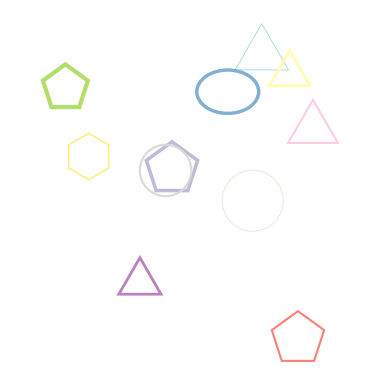[{"shape": "triangle", "thickness": 0.5, "radius": 0.4, "center": [0.68, 0.858]}, {"shape": "triangle", "thickness": 2, "radius": 0.3, "center": [0.752, 0.808]}, {"shape": "pentagon", "thickness": 2.5, "radius": 0.35, "center": [0.447, 0.562]}, {"shape": "pentagon", "thickness": 1.5, "radius": 0.36, "center": [0.774, 0.12]}, {"shape": "oval", "thickness": 2.5, "radius": 0.4, "center": [0.592, 0.762]}, {"shape": "pentagon", "thickness": 3, "radius": 0.31, "center": [0.17, 0.772]}, {"shape": "triangle", "thickness": 1.5, "radius": 0.37, "center": [0.813, 0.666]}, {"shape": "circle", "thickness": 1.5, "radius": 0.33, "center": [0.43, 0.557]}, {"shape": "triangle", "thickness": 2, "radius": 0.32, "center": [0.363, 0.267]}, {"shape": "circle", "thickness": 0.5, "radius": 0.4, "center": [0.656, 0.479]}, {"shape": "hexagon", "thickness": 1, "radius": 0.3, "center": [0.23, 0.594]}]